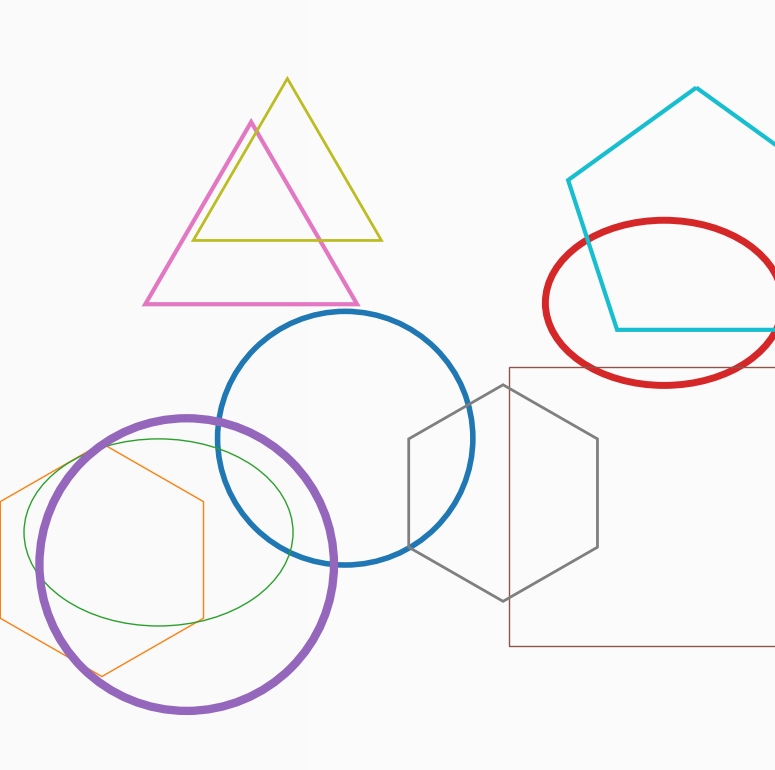[{"shape": "circle", "thickness": 2, "radius": 0.82, "center": [0.445, 0.431]}, {"shape": "hexagon", "thickness": 0.5, "radius": 0.76, "center": [0.131, 0.273]}, {"shape": "oval", "thickness": 0.5, "radius": 0.87, "center": [0.205, 0.309]}, {"shape": "oval", "thickness": 2.5, "radius": 0.77, "center": [0.857, 0.607]}, {"shape": "circle", "thickness": 3, "radius": 0.95, "center": [0.241, 0.267]}, {"shape": "square", "thickness": 0.5, "radius": 0.91, "center": [0.838, 0.342]}, {"shape": "triangle", "thickness": 1.5, "radius": 0.79, "center": [0.324, 0.684]}, {"shape": "hexagon", "thickness": 1, "radius": 0.7, "center": [0.649, 0.36]}, {"shape": "triangle", "thickness": 1, "radius": 0.7, "center": [0.371, 0.758]}, {"shape": "pentagon", "thickness": 1.5, "radius": 0.87, "center": [0.898, 0.712]}]